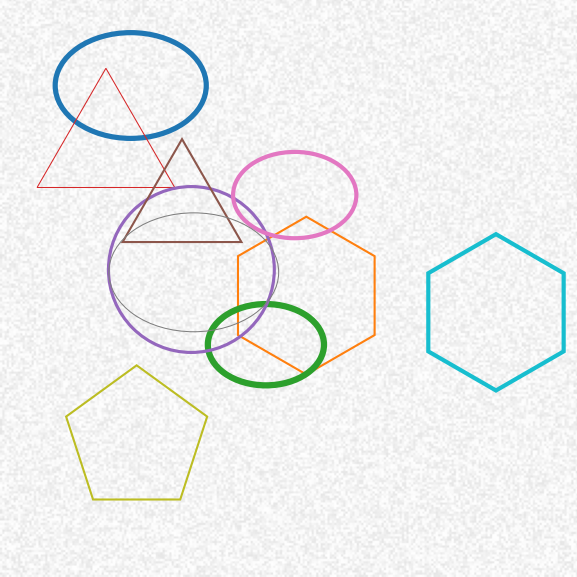[{"shape": "oval", "thickness": 2.5, "radius": 0.65, "center": [0.226, 0.851]}, {"shape": "hexagon", "thickness": 1, "radius": 0.68, "center": [0.53, 0.487]}, {"shape": "oval", "thickness": 3, "radius": 0.5, "center": [0.46, 0.402]}, {"shape": "triangle", "thickness": 0.5, "radius": 0.69, "center": [0.183, 0.743]}, {"shape": "circle", "thickness": 1.5, "radius": 0.72, "center": [0.331, 0.532]}, {"shape": "triangle", "thickness": 1, "radius": 0.59, "center": [0.315, 0.639]}, {"shape": "oval", "thickness": 2, "radius": 0.53, "center": [0.51, 0.661]}, {"shape": "oval", "thickness": 0.5, "radius": 0.74, "center": [0.335, 0.528]}, {"shape": "pentagon", "thickness": 1, "radius": 0.64, "center": [0.237, 0.238]}, {"shape": "hexagon", "thickness": 2, "radius": 0.68, "center": [0.859, 0.458]}]